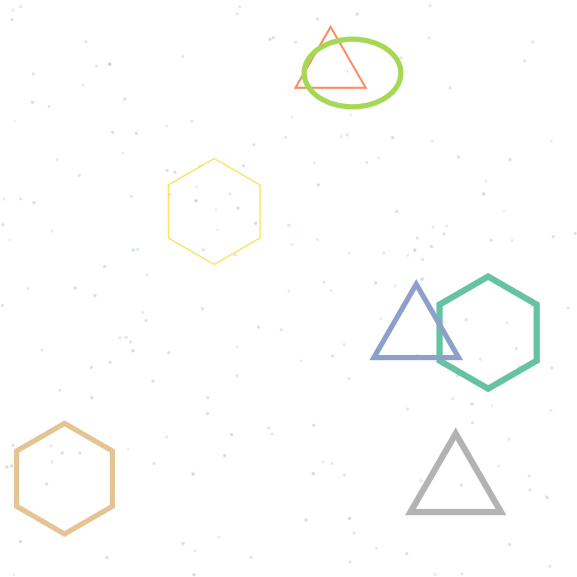[{"shape": "hexagon", "thickness": 3, "radius": 0.49, "center": [0.845, 0.423]}, {"shape": "triangle", "thickness": 1, "radius": 0.35, "center": [0.572, 0.882]}, {"shape": "triangle", "thickness": 2.5, "radius": 0.42, "center": [0.721, 0.422]}, {"shape": "oval", "thickness": 2.5, "radius": 0.42, "center": [0.61, 0.873]}, {"shape": "hexagon", "thickness": 0.5, "radius": 0.46, "center": [0.371, 0.633]}, {"shape": "hexagon", "thickness": 2.5, "radius": 0.48, "center": [0.112, 0.17]}, {"shape": "triangle", "thickness": 3, "radius": 0.45, "center": [0.789, 0.158]}]